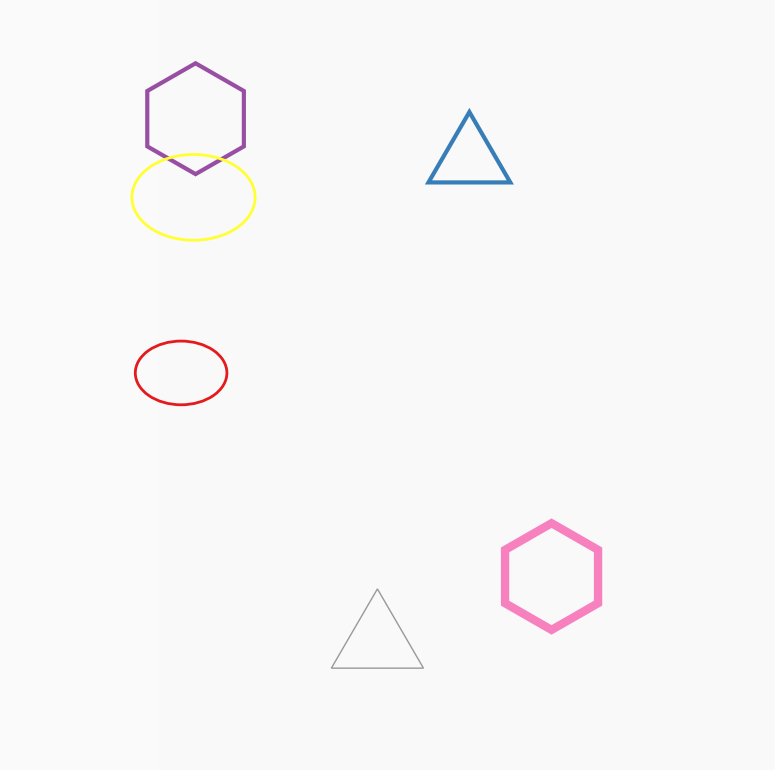[{"shape": "oval", "thickness": 1, "radius": 0.3, "center": [0.234, 0.516]}, {"shape": "triangle", "thickness": 1.5, "radius": 0.3, "center": [0.606, 0.794]}, {"shape": "hexagon", "thickness": 1.5, "radius": 0.36, "center": [0.252, 0.846]}, {"shape": "oval", "thickness": 1, "radius": 0.4, "center": [0.25, 0.744]}, {"shape": "hexagon", "thickness": 3, "radius": 0.35, "center": [0.712, 0.251]}, {"shape": "triangle", "thickness": 0.5, "radius": 0.34, "center": [0.487, 0.167]}]